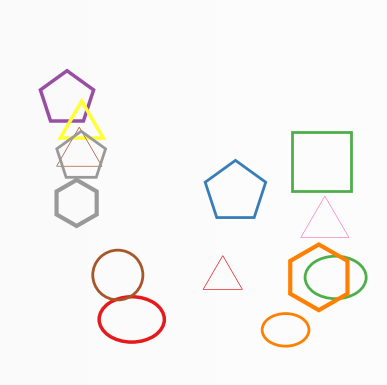[{"shape": "triangle", "thickness": 0.5, "radius": 0.29, "center": [0.575, 0.277]}, {"shape": "oval", "thickness": 2.5, "radius": 0.42, "center": [0.34, 0.17]}, {"shape": "pentagon", "thickness": 2, "radius": 0.41, "center": [0.608, 0.501]}, {"shape": "square", "thickness": 2, "radius": 0.38, "center": [0.83, 0.581]}, {"shape": "oval", "thickness": 2, "radius": 0.39, "center": [0.866, 0.279]}, {"shape": "pentagon", "thickness": 2.5, "radius": 0.36, "center": [0.173, 0.744]}, {"shape": "hexagon", "thickness": 3, "radius": 0.43, "center": [0.823, 0.28]}, {"shape": "oval", "thickness": 2, "radius": 0.3, "center": [0.737, 0.143]}, {"shape": "triangle", "thickness": 2.5, "radius": 0.32, "center": [0.211, 0.673]}, {"shape": "circle", "thickness": 2, "radius": 0.32, "center": [0.304, 0.286]}, {"shape": "triangle", "thickness": 0.5, "radius": 0.34, "center": [0.204, 0.602]}, {"shape": "triangle", "thickness": 0.5, "radius": 0.36, "center": [0.838, 0.419]}, {"shape": "hexagon", "thickness": 3, "radius": 0.3, "center": [0.198, 0.473]}, {"shape": "pentagon", "thickness": 2, "radius": 0.33, "center": [0.209, 0.593]}]